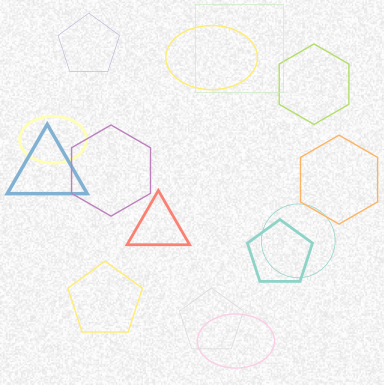[{"shape": "circle", "thickness": 0.5, "radius": 0.48, "center": [0.775, 0.374]}, {"shape": "pentagon", "thickness": 2, "radius": 0.44, "center": [0.727, 0.341]}, {"shape": "oval", "thickness": 2, "radius": 0.43, "center": [0.138, 0.637]}, {"shape": "pentagon", "thickness": 0.5, "radius": 0.42, "center": [0.231, 0.882]}, {"shape": "triangle", "thickness": 2, "radius": 0.47, "center": [0.411, 0.411]}, {"shape": "triangle", "thickness": 2.5, "radius": 0.6, "center": [0.123, 0.557]}, {"shape": "hexagon", "thickness": 1, "radius": 0.58, "center": [0.881, 0.533]}, {"shape": "hexagon", "thickness": 1, "radius": 0.52, "center": [0.816, 0.781]}, {"shape": "oval", "thickness": 1, "radius": 0.5, "center": [0.613, 0.114]}, {"shape": "pentagon", "thickness": 0.5, "radius": 0.44, "center": [0.549, 0.165]}, {"shape": "hexagon", "thickness": 1, "radius": 0.59, "center": [0.288, 0.557]}, {"shape": "square", "thickness": 0.5, "radius": 0.57, "center": [0.621, 0.876]}, {"shape": "oval", "thickness": 1, "radius": 0.6, "center": [0.55, 0.85]}, {"shape": "pentagon", "thickness": 1, "radius": 0.51, "center": [0.273, 0.22]}]